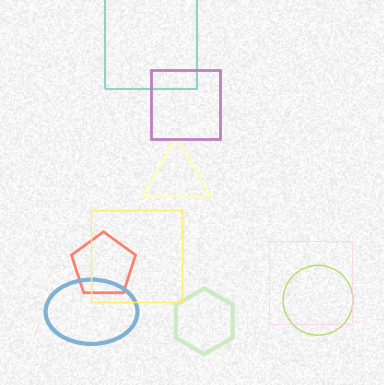[{"shape": "square", "thickness": 1.5, "radius": 0.6, "center": [0.392, 0.888]}, {"shape": "triangle", "thickness": 1.5, "radius": 0.51, "center": [0.458, 0.541]}, {"shape": "pentagon", "thickness": 2, "radius": 0.44, "center": [0.269, 0.31]}, {"shape": "oval", "thickness": 3, "radius": 0.6, "center": [0.238, 0.19]}, {"shape": "circle", "thickness": 1, "radius": 0.45, "center": [0.826, 0.22]}, {"shape": "square", "thickness": 0.5, "radius": 0.54, "center": [0.807, 0.267]}, {"shape": "square", "thickness": 2, "radius": 0.45, "center": [0.483, 0.729]}, {"shape": "hexagon", "thickness": 3, "radius": 0.43, "center": [0.53, 0.166]}, {"shape": "square", "thickness": 1, "radius": 0.6, "center": [0.354, 0.336]}]